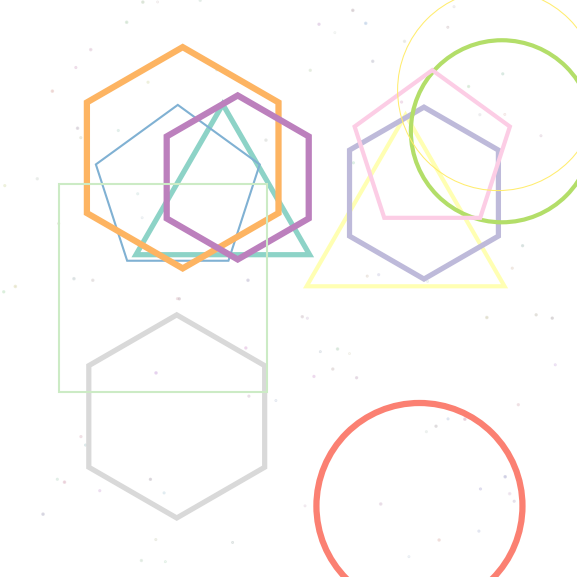[{"shape": "triangle", "thickness": 2.5, "radius": 0.87, "center": [0.386, 0.645]}, {"shape": "triangle", "thickness": 2, "radius": 0.99, "center": [0.702, 0.602]}, {"shape": "hexagon", "thickness": 2.5, "radius": 0.74, "center": [0.734, 0.665]}, {"shape": "circle", "thickness": 3, "radius": 0.89, "center": [0.726, 0.123]}, {"shape": "pentagon", "thickness": 1, "radius": 0.75, "center": [0.308, 0.668]}, {"shape": "hexagon", "thickness": 3, "radius": 0.96, "center": [0.316, 0.726]}, {"shape": "circle", "thickness": 2, "radius": 0.79, "center": [0.869, 0.772]}, {"shape": "pentagon", "thickness": 2, "radius": 0.71, "center": [0.748, 0.736]}, {"shape": "hexagon", "thickness": 2.5, "radius": 0.88, "center": [0.306, 0.278]}, {"shape": "hexagon", "thickness": 3, "radius": 0.71, "center": [0.412, 0.692]}, {"shape": "square", "thickness": 1, "radius": 0.9, "center": [0.282, 0.5]}, {"shape": "circle", "thickness": 0.5, "radius": 0.87, "center": [0.862, 0.843]}]